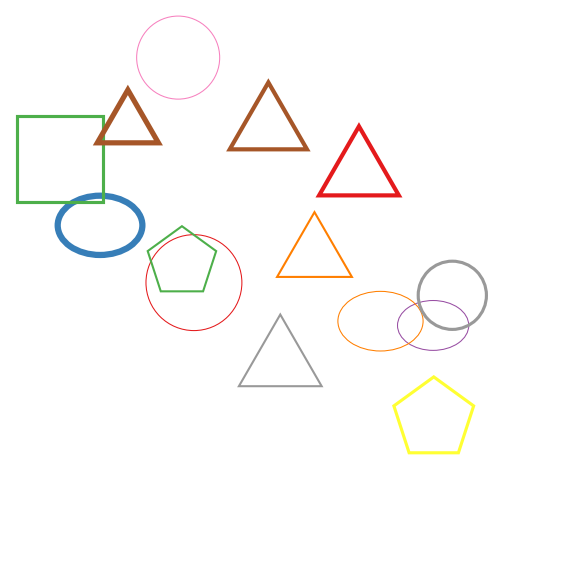[{"shape": "triangle", "thickness": 2, "radius": 0.4, "center": [0.622, 0.701]}, {"shape": "circle", "thickness": 0.5, "radius": 0.42, "center": [0.336, 0.51]}, {"shape": "oval", "thickness": 3, "radius": 0.37, "center": [0.173, 0.609]}, {"shape": "square", "thickness": 1.5, "radius": 0.38, "center": [0.104, 0.724]}, {"shape": "pentagon", "thickness": 1, "radius": 0.31, "center": [0.315, 0.545]}, {"shape": "oval", "thickness": 0.5, "radius": 0.31, "center": [0.75, 0.436]}, {"shape": "triangle", "thickness": 1, "radius": 0.37, "center": [0.545, 0.557]}, {"shape": "oval", "thickness": 0.5, "radius": 0.37, "center": [0.659, 0.443]}, {"shape": "pentagon", "thickness": 1.5, "radius": 0.36, "center": [0.751, 0.274]}, {"shape": "triangle", "thickness": 2, "radius": 0.39, "center": [0.465, 0.779]}, {"shape": "triangle", "thickness": 2.5, "radius": 0.31, "center": [0.221, 0.782]}, {"shape": "circle", "thickness": 0.5, "radius": 0.36, "center": [0.309, 0.899]}, {"shape": "circle", "thickness": 1.5, "radius": 0.3, "center": [0.783, 0.488]}, {"shape": "triangle", "thickness": 1, "radius": 0.41, "center": [0.485, 0.372]}]